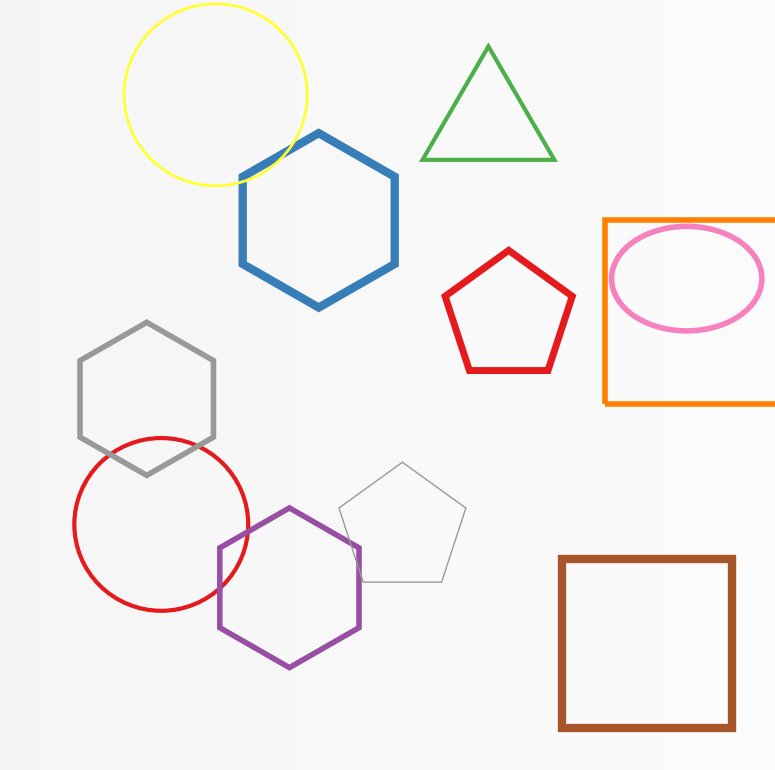[{"shape": "circle", "thickness": 1.5, "radius": 0.56, "center": [0.208, 0.319]}, {"shape": "pentagon", "thickness": 2.5, "radius": 0.43, "center": [0.656, 0.589]}, {"shape": "hexagon", "thickness": 3, "radius": 0.57, "center": [0.411, 0.714]}, {"shape": "triangle", "thickness": 1.5, "radius": 0.49, "center": [0.63, 0.841]}, {"shape": "hexagon", "thickness": 2, "radius": 0.52, "center": [0.373, 0.237]}, {"shape": "square", "thickness": 2, "radius": 0.6, "center": [0.9, 0.594]}, {"shape": "circle", "thickness": 1, "radius": 0.59, "center": [0.278, 0.877]}, {"shape": "square", "thickness": 3, "radius": 0.55, "center": [0.835, 0.164]}, {"shape": "oval", "thickness": 2, "radius": 0.48, "center": [0.886, 0.638]}, {"shape": "hexagon", "thickness": 2, "radius": 0.5, "center": [0.189, 0.482]}, {"shape": "pentagon", "thickness": 0.5, "radius": 0.43, "center": [0.519, 0.314]}]